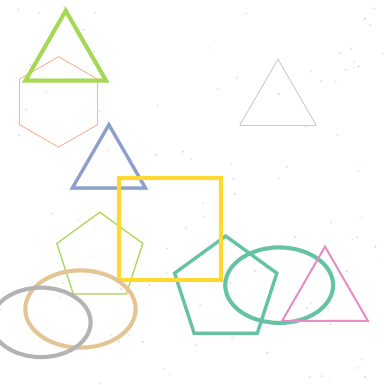[{"shape": "oval", "thickness": 3, "radius": 0.7, "center": [0.725, 0.259]}, {"shape": "pentagon", "thickness": 2.5, "radius": 0.7, "center": [0.586, 0.247]}, {"shape": "hexagon", "thickness": 0.5, "radius": 0.59, "center": [0.152, 0.735]}, {"shape": "triangle", "thickness": 2.5, "radius": 0.55, "center": [0.283, 0.566]}, {"shape": "triangle", "thickness": 1.5, "radius": 0.64, "center": [0.844, 0.231]}, {"shape": "triangle", "thickness": 3, "radius": 0.6, "center": [0.171, 0.851]}, {"shape": "pentagon", "thickness": 1, "radius": 0.59, "center": [0.259, 0.332]}, {"shape": "square", "thickness": 3, "radius": 0.66, "center": [0.442, 0.405]}, {"shape": "oval", "thickness": 3, "radius": 0.72, "center": [0.209, 0.197]}, {"shape": "triangle", "thickness": 0.5, "radius": 0.57, "center": [0.722, 0.732]}, {"shape": "oval", "thickness": 3, "radius": 0.64, "center": [0.106, 0.163]}]